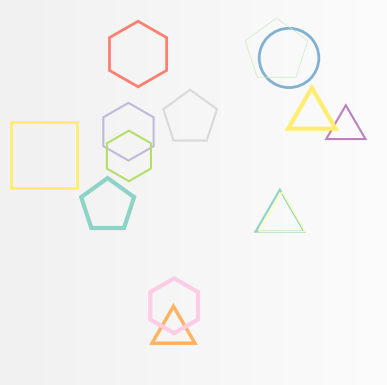[{"shape": "triangle", "thickness": 1.5, "radius": 0.36, "center": [0.722, 0.435]}, {"shape": "pentagon", "thickness": 3, "radius": 0.36, "center": [0.278, 0.466]}, {"shape": "triangle", "thickness": 1, "radius": 0.34, "center": [0.728, 0.433]}, {"shape": "hexagon", "thickness": 1.5, "radius": 0.37, "center": [0.332, 0.658]}, {"shape": "hexagon", "thickness": 2, "radius": 0.43, "center": [0.356, 0.86]}, {"shape": "circle", "thickness": 2, "radius": 0.38, "center": [0.746, 0.849]}, {"shape": "triangle", "thickness": 2.5, "radius": 0.32, "center": [0.448, 0.141]}, {"shape": "hexagon", "thickness": 1.5, "radius": 0.33, "center": [0.333, 0.595]}, {"shape": "hexagon", "thickness": 3, "radius": 0.36, "center": [0.449, 0.206]}, {"shape": "pentagon", "thickness": 1.5, "radius": 0.36, "center": [0.491, 0.694]}, {"shape": "triangle", "thickness": 1.5, "radius": 0.29, "center": [0.892, 0.668]}, {"shape": "pentagon", "thickness": 0.5, "radius": 0.42, "center": [0.714, 0.868]}, {"shape": "square", "thickness": 2, "radius": 0.42, "center": [0.114, 0.597]}, {"shape": "triangle", "thickness": 3, "radius": 0.35, "center": [0.805, 0.701]}]